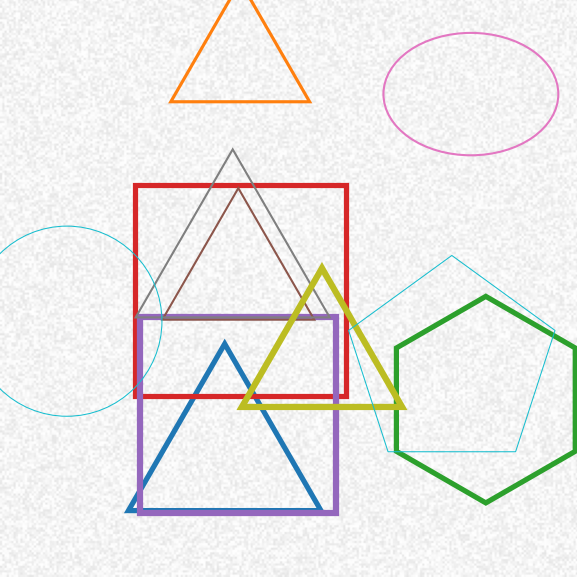[{"shape": "triangle", "thickness": 2.5, "radius": 0.96, "center": [0.389, 0.211]}, {"shape": "triangle", "thickness": 1.5, "radius": 0.69, "center": [0.416, 0.892]}, {"shape": "hexagon", "thickness": 2.5, "radius": 0.89, "center": [0.841, 0.307]}, {"shape": "square", "thickness": 2.5, "radius": 0.91, "center": [0.416, 0.496]}, {"shape": "square", "thickness": 3, "radius": 0.85, "center": [0.412, 0.281]}, {"shape": "triangle", "thickness": 1, "radius": 0.76, "center": [0.413, 0.522]}, {"shape": "oval", "thickness": 1, "radius": 0.76, "center": [0.815, 0.836]}, {"shape": "triangle", "thickness": 1, "radius": 0.97, "center": [0.403, 0.547]}, {"shape": "triangle", "thickness": 3, "radius": 0.8, "center": [0.558, 0.375]}, {"shape": "circle", "thickness": 0.5, "radius": 0.82, "center": [0.116, 0.443]}, {"shape": "pentagon", "thickness": 0.5, "radius": 0.94, "center": [0.782, 0.369]}]